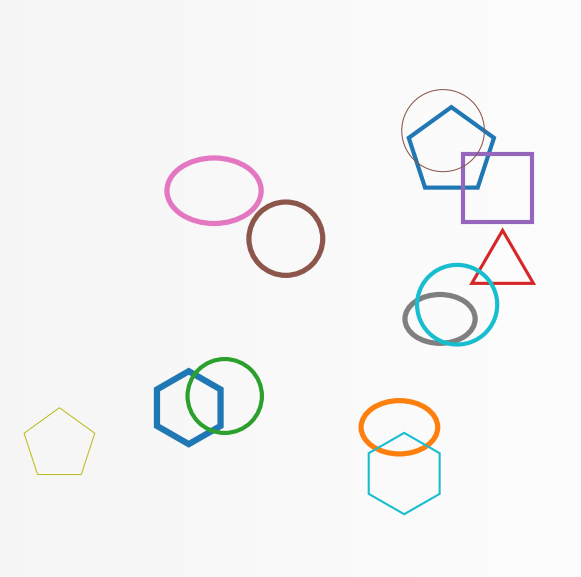[{"shape": "pentagon", "thickness": 2, "radius": 0.39, "center": [0.777, 0.737]}, {"shape": "hexagon", "thickness": 3, "radius": 0.32, "center": [0.325, 0.293]}, {"shape": "oval", "thickness": 2.5, "radius": 0.33, "center": [0.687, 0.259]}, {"shape": "circle", "thickness": 2, "radius": 0.32, "center": [0.387, 0.313]}, {"shape": "triangle", "thickness": 1.5, "radius": 0.31, "center": [0.865, 0.539]}, {"shape": "square", "thickness": 2, "radius": 0.29, "center": [0.856, 0.674]}, {"shape": "circle", "thickness": 0.5, "radius": 0.36, "center": [0.762, 0.773]}, {"shape": "circle", "thickness": 2.5, "radius": 0.32, "center": [0.492, 0.586]}, {"shape": "oval", "thickness": 2.5, "radius": 0.41, "center": [0.368, 0.669]}, {"shape": "oval", "thickness": 2.5, "radius": 0.3, "center": [0.757, 0.447]}, {"shape": "pentagon", "thickness": 0.5, "radius": 0.32, "center": [0.102, 0.229]}, {"shape": "circle", "thickness": 2, "radius": 0.34, "center": [0.787, 0.472]}, {"shape": "hexagon", "thickness": 1, "radius": 0.35, "center": [0.695, 0.179]}]